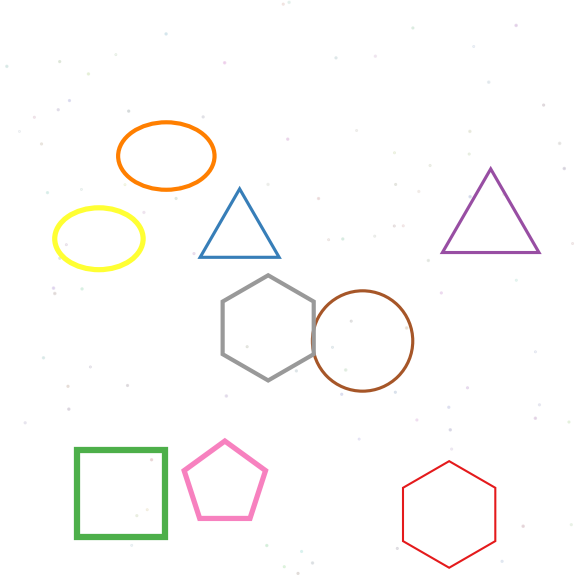[{"shape": "hexagon", "thickness": 1, "radius": 0.46, "center": [0.778, 0.108]}, {"shape": "triangle", "thickness": 1.5, "radius": 0.39, "center": [0.415, 0.593]}, {"shape": "square", "thickness": 3, "radius": 0.38, "center": [0.209, 0.145]}, {"shape": "triangle", "thickness": 1.5, "radius": 0.48, "center": [0.85, 0.61]}, {"shape": "oval", "thickness": 2, "radius": 0.42, "center": [0.288, 0.729]}, {"shape": "oval", "thickness": 2.5, "radius": 0.38, "center": [0.171, 0.586]}, {"shape": "circle", "thickness": 1.5, "radius": 0.43, "center": [0.628, 0.409]}, {"shape": "pentagon", "thickness": 2.5, "radius": 0.37, "center": [0.389, 0.161]}, {"shape": "hexagon", "thickness": 2, "radius": 0.46, "center": [0.464, 0.431]}]